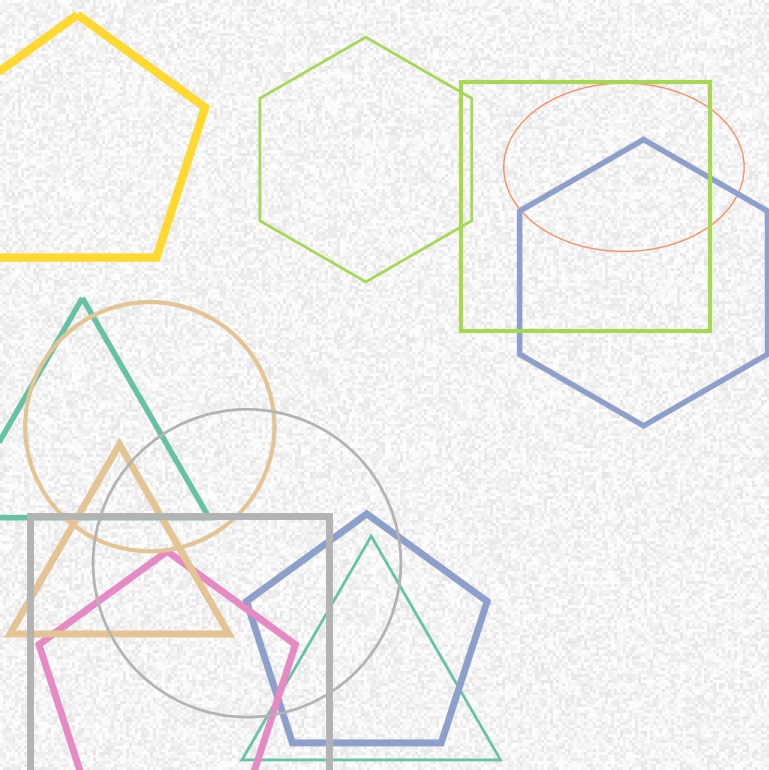[{"shape": "triangle", "thickness": 2, "radius": 0.95, "center": [0.107, 0.423]}, {"shape": "triangle", "thickness": 1, "radius": 0.97, "center": [0.482, 0.11]}, {"shape": "oval", "thickness": 0.5, "radius": 0.78, "center": [0.81, 0.783]}, {"shape": "hexagon", "thickness": 2, "radius": 0.93, "center": [0.836, 0.633]}, {"shape": "pentagon", "thickness": 2.5, "radius": 0.82, "center": [0.476, 0.168]}, {"shape": "pentagon", "thickness": 2.5, "radius": 0.88, "center": [0.217, 0.109]}, {"shape": "hexagon", "thickness": 1, "radius": 0.79, "center": [0.475, 0.793]}, {"shape": "square", "thickness": 1.5, "radius": 0.81, "center": [0.76, 0.731]}, {"shape": "pentagon", "thickness": 3, "radius": 0.87, "center": [0.101, 0.807]}, {"shape": "triangle", "thickness": 2.5, "radius": 0.82, "center": [0.155, 0.259]}, {"shape": "circle", "thickness": 1.5, "radius": 0.81, "center": [0.195, 0.446]}, {"shape": "circle", "thickness": 1, "radius": 1.0, "center": [0.321, 0.269]}, {"shape": "square", "thickness": 2.5, "radius": 0.97, "center": [0.233, 0.136]}]